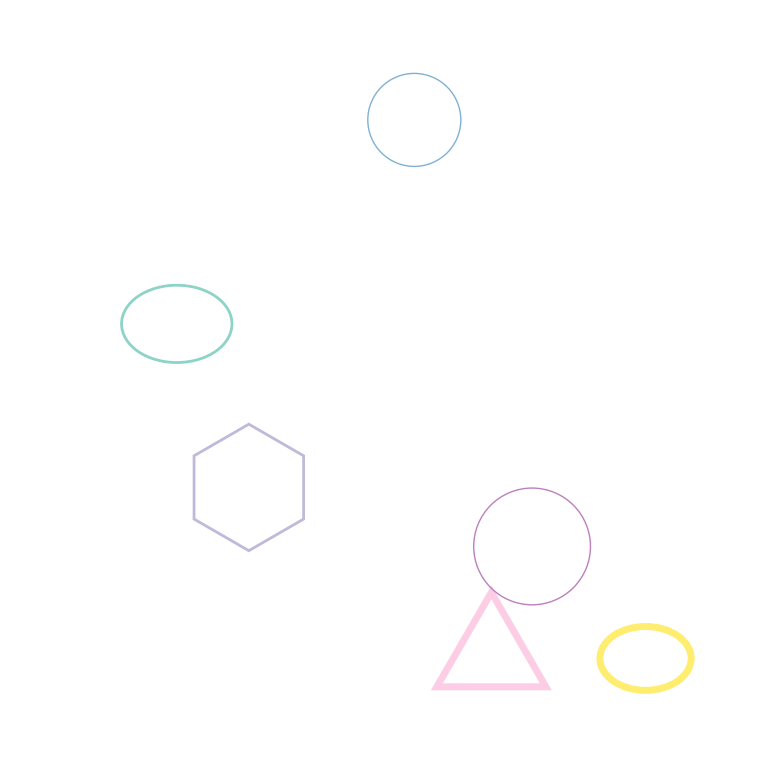[{"shape": "oval", "thickness": 1, "radius": 0.36, "center": [0.23, 0.579]}, {"shape": "hexagon", "thickness": 1, "radius": 0.41, "center": [0.323, 0.367]}, {"shape": "circle", "thickness": 0.5, "radius": 0.3, "center": [0.538, 0.844]}, {"shape": "triangle", "thickness": 2.5, "radius": 0.41, "center": [0.638, 0.149]}, {"shape": "circle", "thickness": 0.5, "radius": 0.38, "center": [0.691, 0.29]}, {"shape": "oval", "thickness": 2.5, "radius": 0.3, "center": [0.838, 0.145]}]